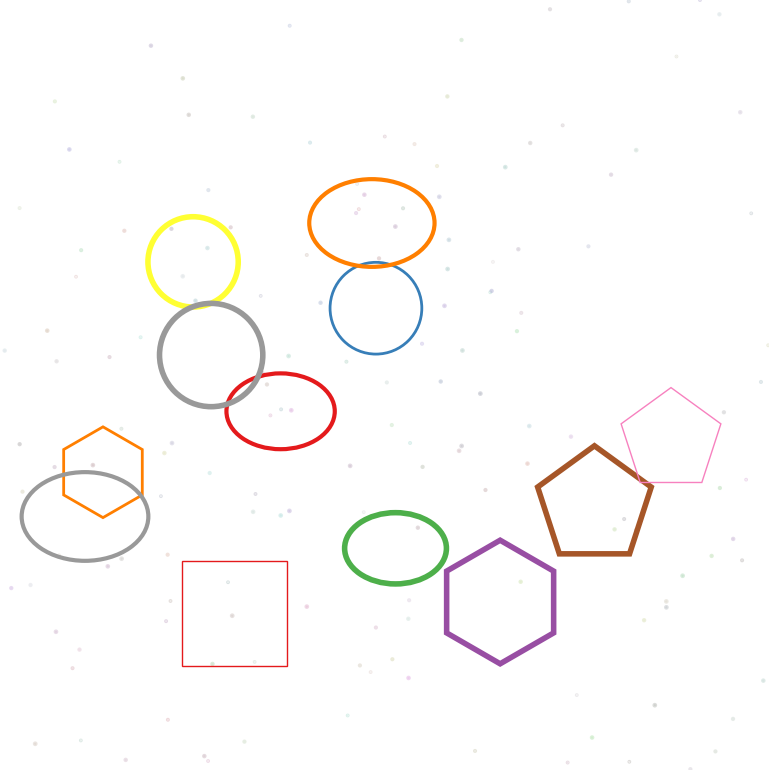[{"shape": "square", "thickness": 0.5, "radius": 0.34, "center": [0.305, 0.203]}, {"shape": "oval", "thickness": 1.5, "radius": 0.35, "center": [0.364, 0.466]}, {"shape": "circle", "thickness": 1, "radius": 0.3, "center": [0.488, 0.6]}, {"shape": "oval", "thickness": 2, "radius": 0.33, "center": [0.514, 0.288]}, {"shape": "hexagon", "thickness": 2, "radius": 0.4, "center": [0.65, 0.218]}, {"shape": "oval", "thickness": 1.5, "radius": 0.41, "center": [0.483, 0.71]}, {"shape": "hexagon", "thickness": 1, "radius": 0.29, "center": [0.134, 0.387]}, {"shape": "circle", "thickness": 2, "radius": 0.29, "center": [0.251, 0.66]}, {"shape": "pentagon", "thickness": 2, "radius": 0.39, "center": [0.772, 0.343]}, {"shape": "pentagon", "thickness": 0.5, "radius": 0.34, "center": [0.871, 0.428]}, {"shape": "oval", "thickness": 1.5, "radius": 0.41, "center": [0.11, 0.329]}, {"shape": "circle", "thickness": 2, "radius": 0.34, "center": [0.274, 0.539]}]